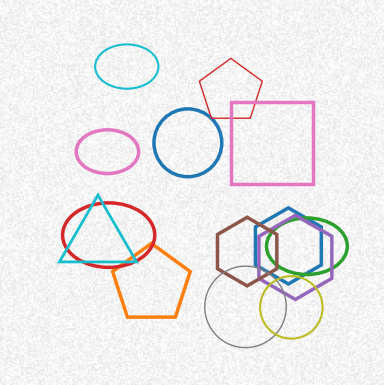[{"shape": "hexagon", "thickness": 2.5, "radius": 0.49, "center": [0.749, 0.361]}, {"shape": "circle", "thickness": 2.5, "radius": 0.44, "center": [0.488, 0.629]}, {"shape": "pentagon", "thickness": 2.5, "radius": 0.53, "center": [0.393, 0.262]}, {"shape": "oval", "thickness": 2.5, "radius": 0.52, "center": [0.797, 0.36]}, {"shape": "pentagon", "thickness": 1, "radius": 0.43, "center": [0.6, 0.762]}, {"shape": "oval", "thickness": 2.5, "radius": 0.6, "center": [0.282, 0.389]}, {"shape": "hexagon", "thickness": 2.5, "radius": 0.55, "center": [0.767, 0.331]}, {"shape": "hexagon", "thickness": 2.5, "radius": 0.45, "center": [0.642, 0.346]}, {"shape": "oval", "thickness": 2.5, "radius": 0.41, "center": [0.279, 0.606]}, {"shape": "square", "thickness": 2.5, "radius": 0.53, "center": [0.706, 0.627]}, {"shape": "circle", "thickness": 1, "radius": 0.53, "center": [0.638, 0.203]}, {"shape": "circle", "thickness": 1.5, "radius": 0.41, "center": [0.757, 0.202]}, {"shape": "oval", "thickness": 1.5, "radius": 0.41, "center": [0.329, 0.827]}, {"shape": "triangle", "thickness": 2, "radius": 0.58, "center": [0.254, 0.378]}]